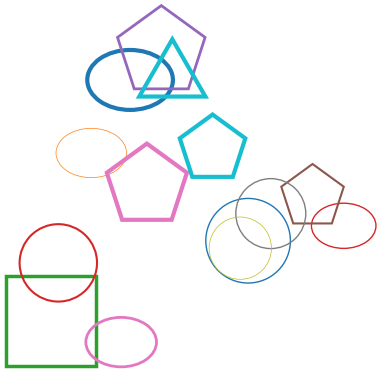[{"shape": "oval", "thickness": 3, "radius": 0.56, "center": [0.338, 0.792]}, {"shape": "circle", "thickness": 1, "radius": 0.55, "center": [0.644, 0.375]}, {"shape": "oval", "thickness": 0.5, "radius": 0.46, "center": [0.237, 0.603]}, {"shape": "square", "thickness": 2.5, "radius": 0.58, "center": [0.133, 0.166]}, {"shape": "circle", "thickness": 1.5, "radius": 0.5, "center": [0.151, 0.317]}, {"shape": "oval", "thickness": 1, "radius": 0.42, "center": [0.893, 0.414]}, {"shape": "pentagon", "thickness": 2, "radius": 0.6, "center": [0.419, 0.866]}, {"shape": "pentagon", "thickness": 1.5, "radius": 0.43, "center": [0.812, 0.489]}, {"shape": "oval", "thickness": 2, "radius": 0.46, "center": [0.315, 0.111]}, {"shape": "pentagon", "thickness": 3, "radius": 0.55, "center": [0.382, 0.518]}, {"shape": "circle", "thickness": 1, "radius": 0.45, "center": [0.703, 0.445]}, {"shape": "circle", "thickness": 0.5, "radius": 0.4, "center": [0.624, 0.355]}, {"shape": "triangle", "thickness": 3, "radius": 0.5, "center": [0.448, 0.799]}, {"shape": "pentagon", "thickness": 3, "radius": 0.45, "center": [0.552, 0.613]}]